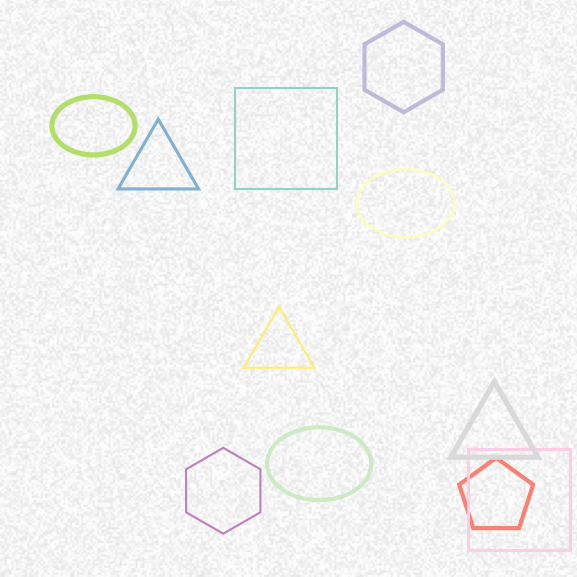[{"shape": "square", "thickness": 1, "radius": 0.44, "center": [0.496, 0.76]}, {"shape": "oval", "thickness": 1, "radius": 0.42, "center": [0.702, 0.647]}, {"shape": "hexagon", "thickness": 2, "radius": 0.39, "center": [0.699, 0.883]}, {"shape": "pentagon", "thickness": 2, "radius": 0.34, "center": [0.859, 0.139]}, {"shape": "triangle", "thickness": 1.5, "radius": 0.4, "center": [0.274, 0.712]}, {"shape": "oval", "thickness": 2.5, "radius": 0.36, "center": [0.162, 0.781]}, {"shape": "square", "thickness": 1.5, "radius": 0.44, "center": [0.898, 0.134]}, {"shape": "triangle", "thickness": 2.5, "radius": 0.44, "center": [0.856, 0.251]}, {"shape": "hexagon", "thickness": 1, "radius": 0.37, "center": [0.387, 0.149]}, {"shape": "oval", "thickness": 2, "radius": 0.45, "center": [0.553, 0.196]}, {"shape": "triangle", "thickness": 1, "radius": 0.35, "center": [0.483, 0.398]}]